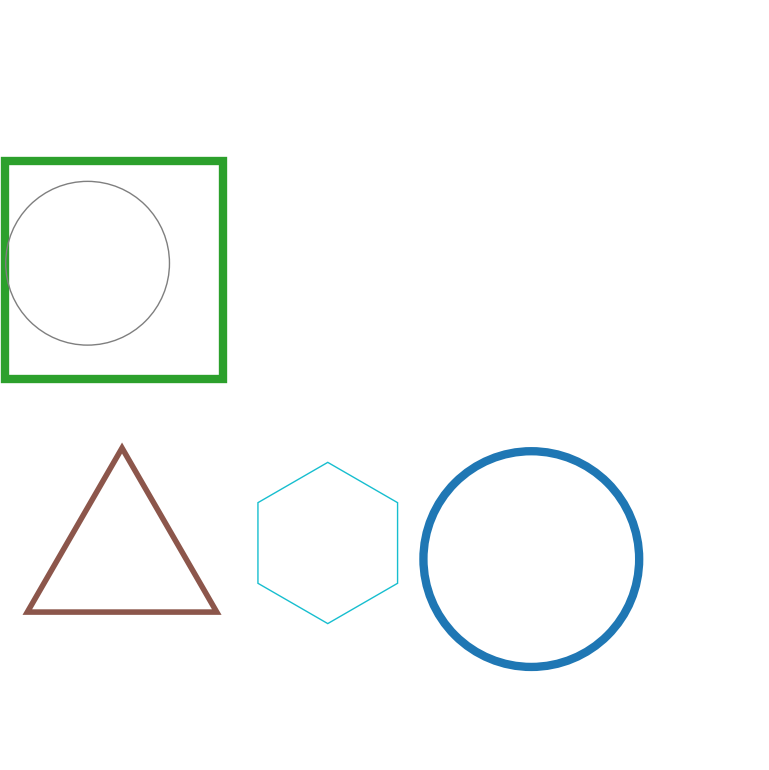[{"shape": "circle", "thickness": 3, "radius": 0.7, "center": [0.69, 0.274]}, {"shape": "square", "thickness": 3, "radius": 0.71, "center": [0.148, 0.649]}, {"shape": "triangle", "thickness": 2, "radius": 0.71, "center": [0.158, 0.276]}, {"shape": "circle", "thickness": 0.5, "radius": 0.53, "center": [0.114, 0.658]}, {"shape": "hexagon", "thickness": 0.5, "radius": 0.52, "center": [0.426, 0.295]}]